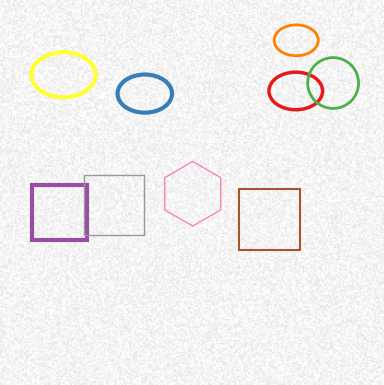[{"shape": "oval", "thickness": 2.5, "radius": 0.35, "center": [0.768, 0.764]}, {"shape": "oval", "thickness": 3, "radius": 0.35, "center": [0.376, 0.757]}, {"shape": "circle", "thickness": 2, "radius": 0.33, "center": [0.865, 0.784]}, {"shape": "square", "thickness": 3, "radius": 0.36, "center": [0.155, 0.448]}, {"shape": "oval", "thickness": 2, "radius": 0.29, "center": [0.769, 0.895]}, {"shape": "oval", "thickness": 3, "radius": 0.42, "center": [0.165, 0.806]}, {"shape": "square", "thickness": 1.5, "radius": 0.4, "center": [0.7, 0.429]}, {"shape": "hexagon", "thickness": 1, "radius": 0.42, "center": [0.501, 0.497]}, {"shape": "square", "thickness": 1, "radius": 0.39, "center": [0.296, 0.467]}]